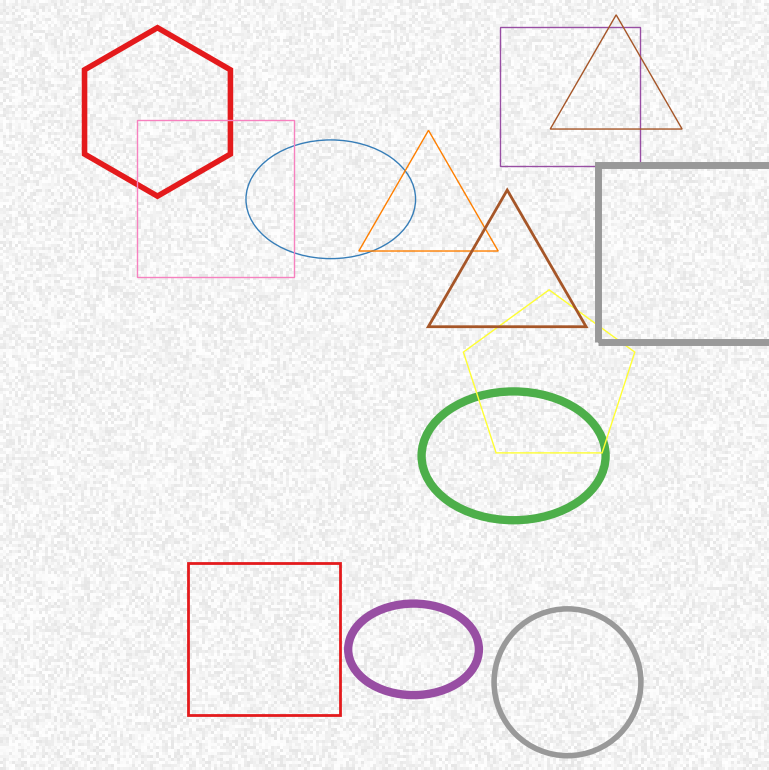[{"shape": "square", "thickness": 1, "radius": 0.49, "center": [0.343, 0.17]}, {"shape": "hexagon", "thickness": 2, "radius": 0.55, "center": [0.205, 0.855]}, {"shape": "oval", "thickness": 0.5, "radius": 0.55, "center": [0.43, 0.741]}, {"shape": "oval", "thickness": 3, "radius": 0.6, "center": [0.667, 0.408]}, {"shape": "square", "thickness": 0.5, "radius": 0.45, "center": [0.74, 0.875]}, {"shape": "oval", "thickness": 3, "radius": 0.42, "center": [0.537, 0.157]}, {"shape": "triangle", "thickness": 0.5, "radius": 0.52, "center": [0.556, 0.726]}, {"shape": "pentagon", "thickness": 0.5, "radius": 0.59, "center": [0.713, 0.507]}, {"shape": "triangle", "thickness": 1, "radius": 0.59, "center": [0.659, 0.635]}, {"shape": "triangle", "thickness": 0.5, "radius": 0.49, "center": [0.8, 0.882]}, {"shape": "square", "thickness": 0.5, "radius": 0.51, "center": [0.28, 0.742]}, {"shape": "circle", "thickness": 2, "radius": 0.48, "center": [0.737, 0.114]}, {"shape": "square", "thickness": 2.5, "radius": 0.57, "center": [0.892, 0.671]}]